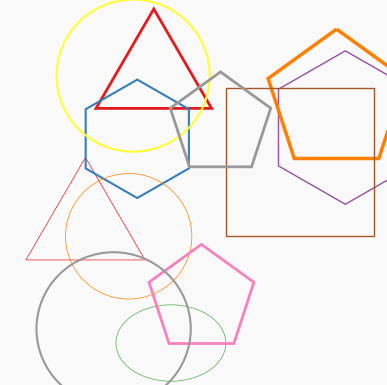[{"shape": "triangle", "thickness": 2, "radius": 0.86, "center": [0.397, 0.805]}, {"shape": "triangle", "thickness": 0.5, "radius": 0.89, "center": [0.22, 0.414]}, {"shape": "hexagon", "thickness": 1.5, "radius": 0.77, "center": [0.354, 0.639]}, {"shape": "oval", "thickness": 0.5, "radius": 0.71, "center": [0.441, 0.109]}, {"shape": "hexagon", "thickness": 1, "radius": 1.0, "center": [0.891, 0.669]}, {"shape": "pentagon", "thickness": 2.5, "radius": 0.93, "center": [0.869, 0.739]}, {"shape": "circle", "thickness": 0.5, "radius": 0.82, "center": [0.332, 0.386]}, {"shape": "circle", "thickness": 1.5, "radius": 0.99, "center": [0.344, 0.804]}, {"shape": "square", "thickness": 1, "radius": 0.96, "center": [0.774, 0.58]}, {"shape": "pentagon", "thickness": 2, "radius": 0.71, "center": [0.52, 0.223]}, {"shape": "pentagon", "thickness": 2, "radius": 0.68, "center": [0.569, 0.677]}, {"shape": "circle", "thickness": 1.5, "radius": 1.0, "center": [0.293, 0.146]}]